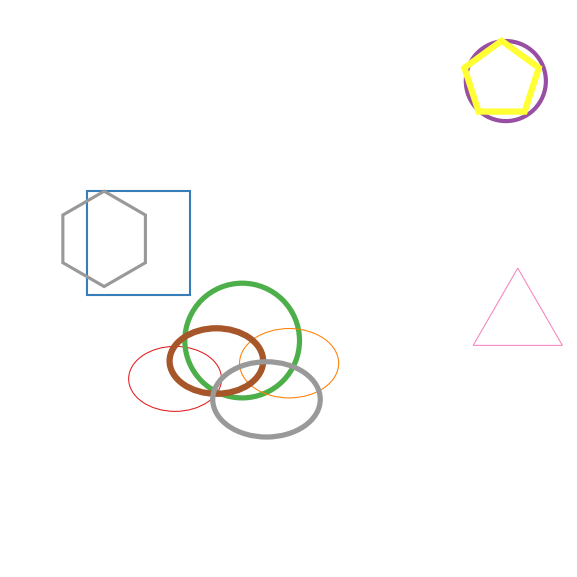[{"shape": "oval", "thickness": 0.5, "radius": 0.4, "center": [0.303, 0.343]}, {"shape": "square", "thickness": 1, "radius": 0.45, "center": [0.24, 0.579]}, {"shape": "circle", "thickness": 2.5, "radius": 0.5, "center": [0.419, 0.409]}, {"shape": "circle", "thickness": 2, "radius": 0.35, "center": [0.876, 0.859]}, {"shape": "oval", "thickness": 0.5, "radius": 0.43, "center": [0.501, 0.37]}, {"shape": "pentagon", "thickness": 3, "radius": 0.34, "center": [0.869, 0.861]}, {"shape": "oval", "thickness": 3, "radius": 0.41, "center": [0.375, 0.374]}, {"shape": "triangle", "thickness": 0.5, "radius": 0.45, "center": [0.897, 0.446]}, {"shape": "hexagon", "thickness": 1.5, "radius": 0.41, "center": [0.18, 0.586]}, {"shape": "oval", "thickness": 2.5, "radius": 0.47, "center": [0.461, 0.308]}]